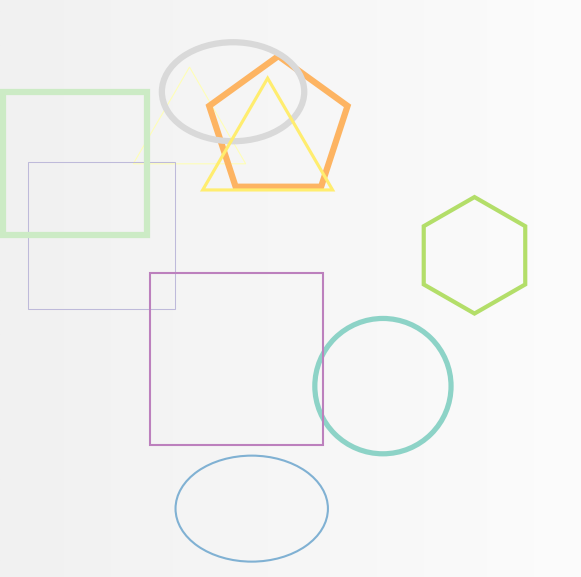[{"shape": "circle", "thickness": 2.5, "radius": 0.59, "center": [0.659, 0.331]}, {"shape": "triangle", "thickness": 0.5, "radius": 0.56, "center": [0.326, 0.771]}, {"shape": "square", "thickness": 0.5, "radius": 0.64, "center": [0.175, 0.591]}, {"shape": "oval", "thickness": 1, "radius": 0.66, "center": [0.433, 0.118]}, {"shape": "pentagon", "thickness": 3, "radius": 0.63, "center": [0.479, 0.777]}, {"shape": "hexagon", "thickness": 2, "radius": 0.5, "center": [0.816, 0.557]}, {"shape": "oval", "thickness": 3, "radius": 0.61, "center": [0.401, 0.84]}, {"shape": "square", "thickness": 1, "radius": 0.74, "center": [0.407, 0.377]}, {"shape": "square", "thickness": 3, "radius": 0.62, "center": [0.129, 0.716]}, {"shape": "triangle", "thickness": 1.5, "radius": 0.65, "center": [0.46, 0.735]}]